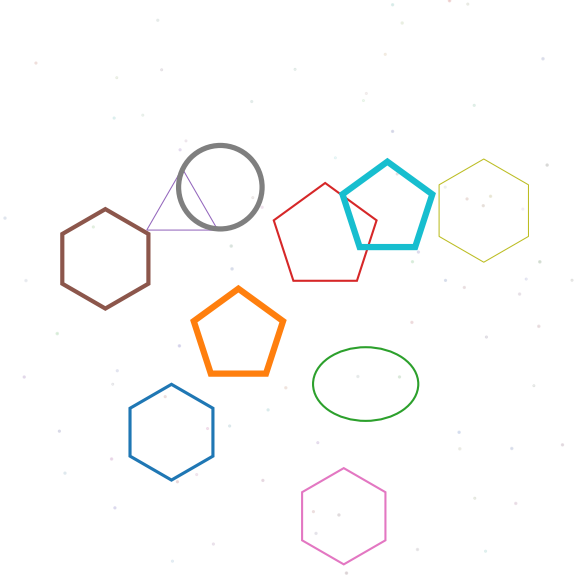[{"shape": "hexagon", "thickness": 1.5, "radius": 0.41, "center": [0.297, 0.251]}, {"shape": "pentagon", "thickness": 3, "radius": 0.41, "center": [0.413, 0.418]}, {"shape": "oval", "thickness": 1, "radius": 0.46, "center": [0.633, 0.334]}, {"shape": "pentagon", "thickness": 1, "radius": 0.47, "center": [0.563, 0.589]}, {"shape": "triangle", "thickness": 0.5, "radius": 0.36, "center": [0.316, 0.636]}, {"shape": "hexagon", "thickness": 2, "radius": 0.43, "center": [0.182, 0.551]}, {"shape": "hexagon", "thickness": 1, "radius": 0.42, "center": [0.595, 0.105]}, {"shape": "circle", "thickness": 2.5, "radius": 0.36, "center": [0.382, 0.675]}, {"shape": "hexagon", "thickness": 0.5, "radius": 0.45, "center": [0.838, 0.634]}, {"shape": "pentagon", "thickness": 3, "radius": 0.41, "center": [0.671, 0.637]}]